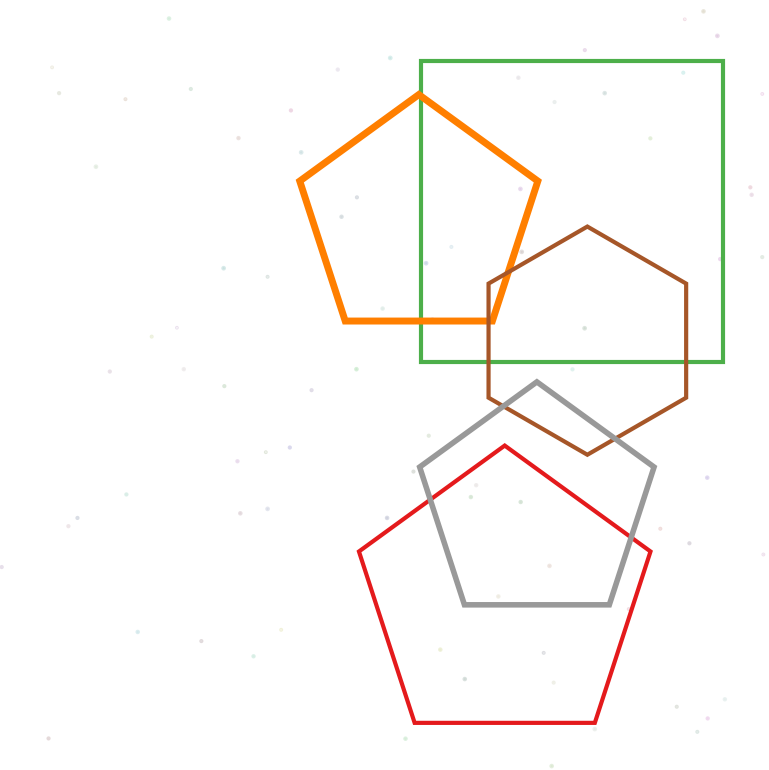[{"shape": "pentagon", "thickness": 1.5, "radius": 1.0, "center": [0.655, 0.222]}, {"shape": "square", "thickness": 1.5, "radius": 0.98, "center": [0.743, 0.725]}, {"shape": "pentagon", "thickness": 2.5, "radius": 0.81, "center": [0.544, 0.715]}, {"shape": "hexagon", "thickness": 1.5, "radius": 0.74, "center": [0.763, 0.558]}, {"shape": "pentagon", "thickness": 2, "radius": 0.8, "center": [0.697, 0.344]}]